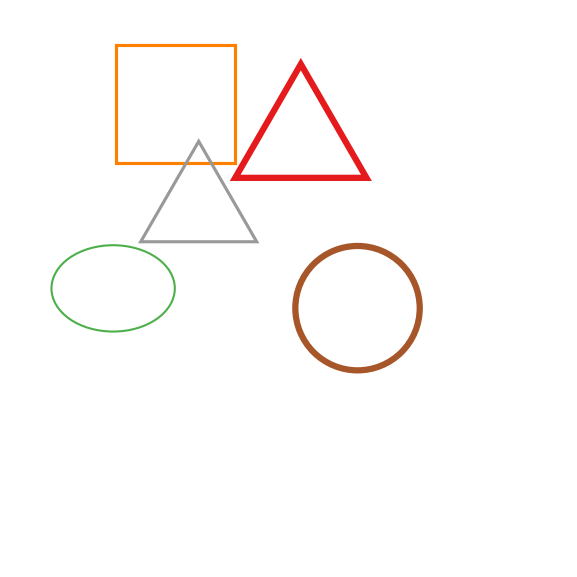[{"shape": "triangle", "thickness": 3, "radius": 0.66, "center": [0.521, 0.757]}, {"shape": "oval", "thickness": 1, "radius": 0.53, "center": [0.196, 0.5]}, {"shape": "square", "thickness": 1.5, "radius": 0.51, "center": [0.304, 0.819]}, {"shape": "circle", "thickness": 3, "radius": 0.54, "center": [0.619, 0.466]}, {"shape": "triangle", "thickness": 1.5, "radius": 0.58, "center": [0.344, 0.638]}]